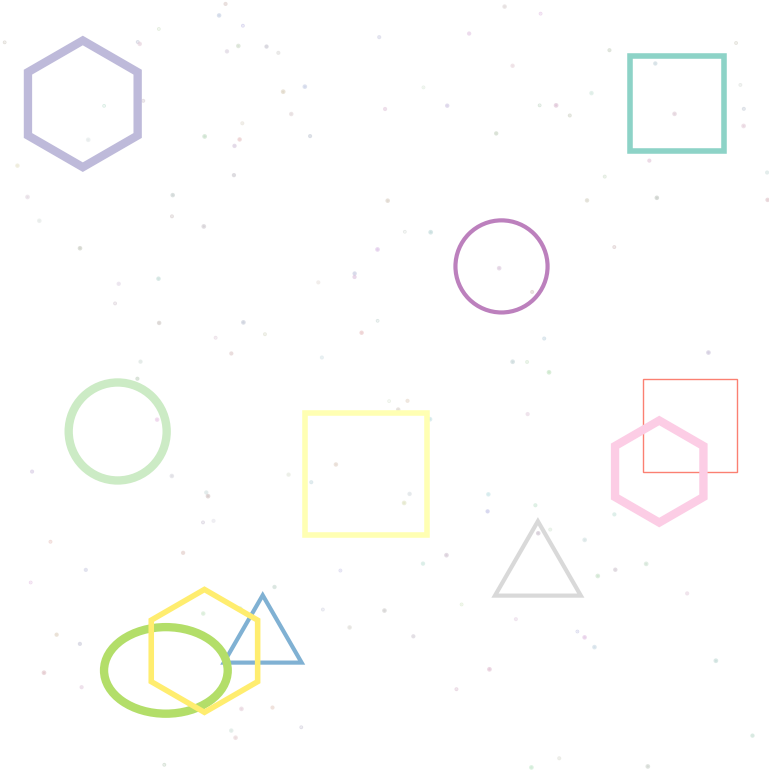[{"shape": "square", "thickness": 2, "radius": 0.31, "center": [0.879, 0.866]}, {"shape": "square", "thickness": 2, "radius": 0.4, "center": [0.475, 0.384]}, {"shape": "hexagon", "thickness": 3, "radius": 0.41, "center": [0.108, 0.865]}, {"shape": "square", "thickness": 0.5, "radius": 0.3, "center": [0.896, 0.448]}, {"shape": "triangle", "thickness": 1.5, "radius": 0.29, "center": [0.341, 0.169]}, {"shape": "oval", "thickness": 3, "radius": 0.4, "center": [0.215, 0.129]}, {"shape": "hexagon", "thickness": 3, "radius": 0.33, "center": [0.856, 0.388]}, {"shape": "triangle", "thickness": 1.5, "radius": 0.32, "center": [0.699, 0.259]}, {"shape": "circle", "thickness": 1.5, "radius": 0.3, "center": [0.651, 0.654]}, {"shape": "circle", "thickness": 3, "radius": 0.32, "center": [0.153, 0.44]}, {"shape": "hexagon", "thickness": 2, "radius": 0.4, "center": [0.266, 0.155]}]